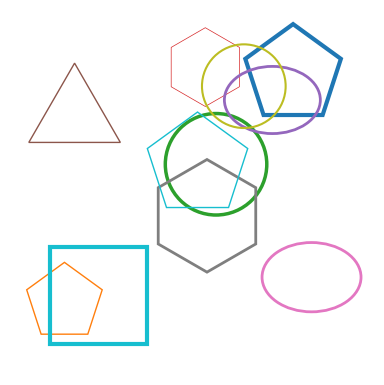[{"shape": "pentagon", "thickness": 3, "radius": 0.65, "center": [0.761, 0.807]}, {"shape": "pentagon", "thickness": 1, "radius": 0.52, "center": [0.167, 0.215]}, {"shape": "circle", "thickness": 2.5, "radius": 0.66, "center": [0.561, 0.573]}, {"shape": "hexagon", "thickness": 0.5, "radius": 0.51, "center": [0.533, 0.826]}, {"shape": "oval", "thickness": 2, "radius": 0.62, "center": [0.707, 0.74]}, {"shape": "triangle", "thickness": 1, "radius": 0.69, "center": [0.194, 0.699]}, {"shape": "oval", "thickness": 2, "radius": 0.64, "center": [0.809, 0.28]}, {"shape": "hexagon", "thickness": 2, "radius": 0.73, "center": [0.538, 0.439]}, {"shape": "circle", "thickness": 1.5, "radius": 0.54, "center": [0.633, 0.776]}, {"shape": "square", "thickness": 3, "radius": 0.63, "center": [0.256, 0.233]}, {"shape": "pentagon", "thickness": 1, "radius": 0.69, "center": [0.513, 0.572]}]